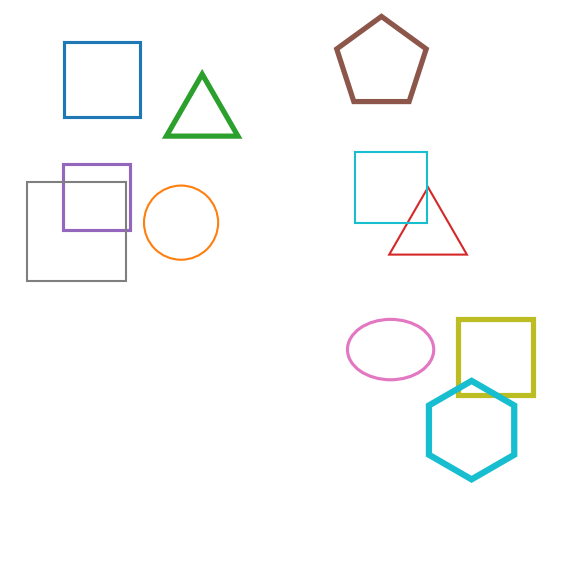[{"shape": "square", "thickness": 1.5, "radius": 0.33, "center": [0.177, 0.861]}, {"shape": "circle", "thickness": 1, "radius": 0.32, "center": [0.314, 0.614]}, {"shape": "triangle", "thickness": 2.5, "radius": 0.36, "center": [0.35, 0.799]}, {"shape": "triangle", "thickness": 1, "radius": 0.39, "center": [0.741, 0.597]}, {"shape": "square", "thickness": 1.5, "radius": 0.29, "center": [0.167, 0.658]}, {"shape": "pentagon", "thickness": 2.5, "radius": 0.41, "center": [0.661, 0.889]}, {"shape": "oval", "thickness": 1.5, "radius": 0.37, "center": [0.676, 0.394]}, {"shape": "square", "thickness": 1, "radius": 0.43, "center": [0.132, 0.598]}, {"shape": "square", "thickness": 2.5, "radius": 0.33, "center": [0.858, 0.381]}, {"shape": "square", "thickness": 1, "radius": 0.31, "center": [0.677, 0.675]}, {"shape": "hexagon", "thickness": 3, "radius": 0.43, "center": [0.817, 0.254]}]